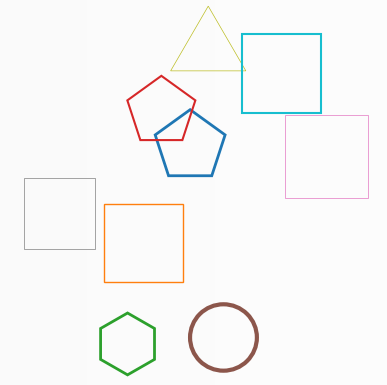[{"shape": "pentagon", "thickness": 2, "radius": 0.47, "center": [0.491, 0.62]}, {"shape": "square", "thickness": 1, "radius": 0.51, "center": [0.371, 0.368]}, {"shape": "hexagon", "thickness": 2, "radius": 0.4, "center": [0.329, 0.107]}, {"shape": "pentagon", "thickness": 1.5, "radius": 0.46, "center": [0.416, 0.711]}, {"shape": "circle", "thickness": 3, "radius": 0.43, "center": [0.577, 0.123]}, {"shape": "square", "thickness": 0.5, "radius": 0.54, "center": [0.843, 0.593]}, {"shape": "square", "thickness": 0.5, "radius": 0.46, "center": [0.154, 0.446]}, {"shape": "triangle", "thickness": 0.5, "radius": 0.56, "center": [0.537, 0.872]}, {"shape": "square", "thickness": 1.5, "radius": 0.51, "center": [0.727, 0.81]}]